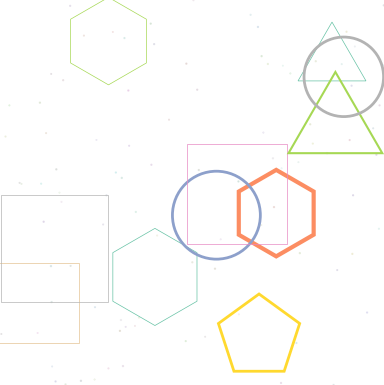[{"shape": "hexagon", "thickness": 0.5, "radius": 0.63, "center": [0.402, 0.281]}, {"shape": "triangle", "thickness": 0.5, "radius": 0.51, "center": [0.862, 0.841]}, {"shape": "hexagon", "thickness": 3, "radius": 0.56, "center": [0.717, 0.446]}, {"shape": "circle", "thickness": 2, "radius": 0.57, "center": [0.562, 0.441]}, {"shape": "square", "thickness": 0.5, "radius": 0.65, "center": [0.615, 0.496]}, {"shape": "hexagon", "thickness": 0.5, "radius": 0.57, "center": [0.282, 0.893]}, {"shape": "triangle", "thickness": 1.5, "radius": 0.7, "center": [0.871, 0.672]}, {"shape": "pentagon", "thickness": 2, "radius": 0.55, "center": [0.673, 0.125]}, {"shape": "square", "thickness": 0.5, "radius": 0.52, "center": [0.101, 0.214]}, {"shape": "circle", "thickness": 2, "radius": 0.52, "center": [0.893, 0.8]}, {"shape": "square", "thickness": 0.5, "radius": 0.7, "center": [0.141, 0.354]}]